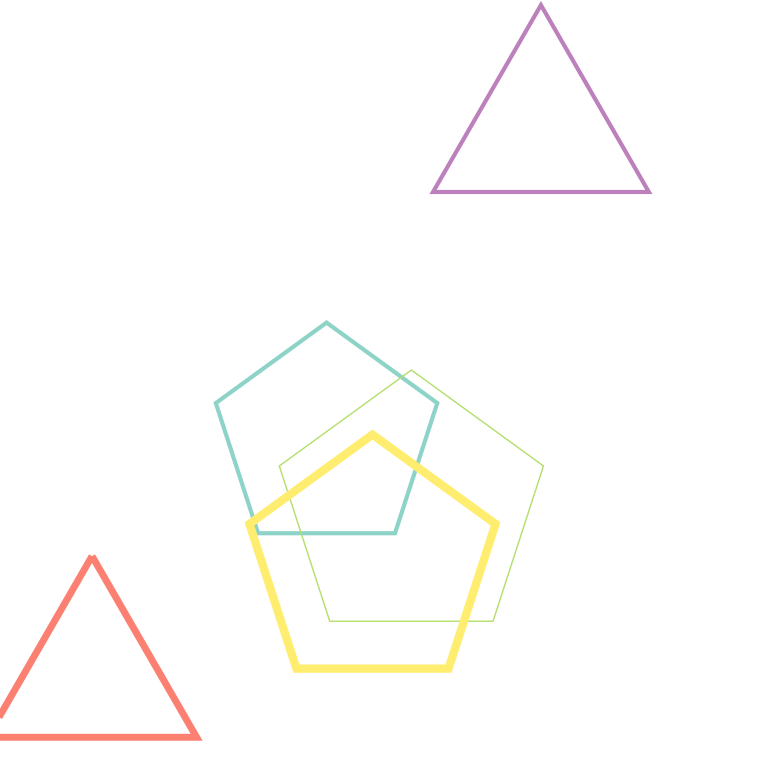[{"shape": "pentagon", "thickness": 1.5, "radius": 0.76, "center": [0.424, 0.43]}, {"shape": "triangle", "thickness": 2.5, "radius": 0.78, "center": [0.12, 0.121]}, {"shape": "pentagon", "thickness": 0.5, "radius": 0.9, "center": [0.534, 0.339]}, {"shape": "triangle", "thickness": 1.5, "radius": 0.81, "center": [0.703, 0.832]}, {"shape": "pentagon", "thickness": 3, "radius": 0.84, "center": [0.484, 0.268]}]